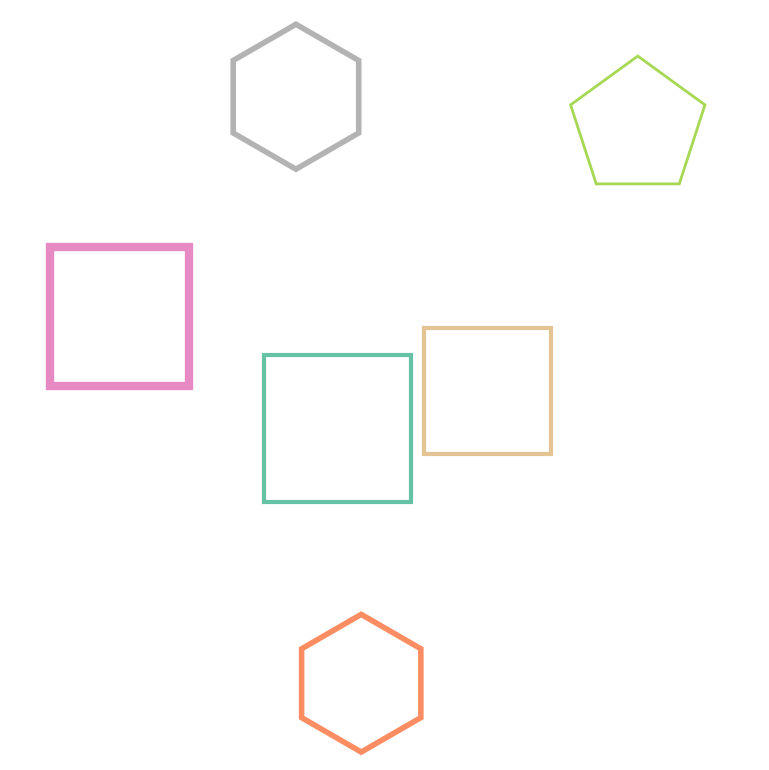[{"shape": "square", "thickness": 1.5, "radius": 0.48, "center": [0.438, 0.444]}, {"shape": "hexagon", "thickness": 2, "radius": 0.45, "center": [0.469, 0.113]}, {"shape": "square", "thickness": 3, "radius": 0.45, "center": [0.155, 0.589]}, {"shape": "pentagon", "thickness": 1, "radius": 0.46, "center": [0.828, 0.835]}, {"shape": "square", "thickness": 1.5, "radius": 0.41, "center": [0.633, 0.492]}, {"shape": "hexagon", "thickness": 2, "radius": 0.47, "center": [0.384, 0.874]}]